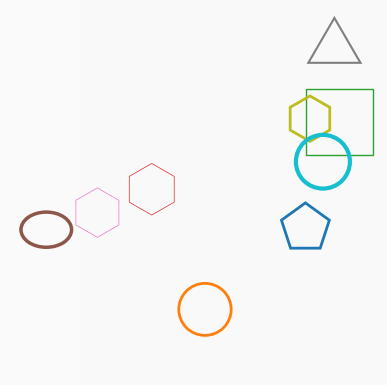[{"shape": "pentagon", "thickness": 2, "radius": 0.33, "center": [0.788, 0.408]}, {"shape": "circle", "thickness": 2, "radius": 0.34, "center": [0.529, 0.196]}, {"shape": "square", "thickness": 1, "radius": 0.43, "center": [0.876, 0.682]}, {"shape": "hexagon", "thickness": 0.5, "radius": 0.33, "center": [0.392, 0.508]}, {"shape": "oval", "thickness": 2.5, "radius": 0.33, "center": [0.119, 0.403]}, {"shape": "hexagon", "thickness": 0.5, "radius": 0.32, "center": [0.251, 0.448]}, {"shape": "triangle", "thickness": 1.5, "radius": 0.39, "center": [0.863, 0.876]}, {"shape": "hexagon", "thickness": 2, "radius": 0.3, "center": [0.8, 0.692]}, {"shape": "circle", "thickness": 3, "radius": 0.35, "center": [0.833, 0.58]}]